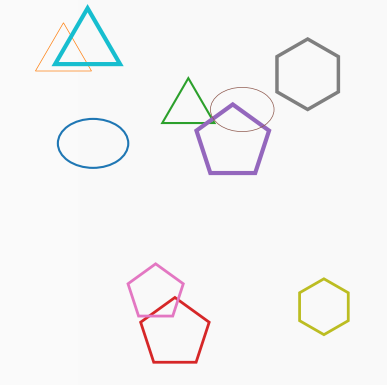[{"shape": "oval", "thickness": 1.5, "radius": 0.45, "center": [0.24, 0.628]}, {"shape": "triangle", "thickness": 0.5, "radius": 0.42, "center": [0.164, 0.857]}, {"shape": "triangle", "thickness": 1.5, "radius": 0.39, "center": [0.486, 0.719]}, {"shape": "pentagon", "thickness": 2, "radius": 0.46, "center": [0.451, 0.134]}, {"shape": "pentagon", "thickness": 3, "radius": 0.49, "center": [0.601, 0.63]}, {"shape": "oval", "thickness": 0.5, "radius": 0.41, "center": [0.625, 0.716]}, {"shape": "pentagon", "thickness": 2, "radius": 0.37, "center": [0.402, 0.24]}, {"shape": "hexagon", "thickness": 2.5, "radius": 0.46, "center": [0.794, 0.807]}, {"shape": "hexagon", "thickness": 2, "radius": 0.36, "center": [0.836, 0.203]}, {"shape": "triangle", "thickness": 3, "radius": 0.48, "center": [0.226, 0.882]}]